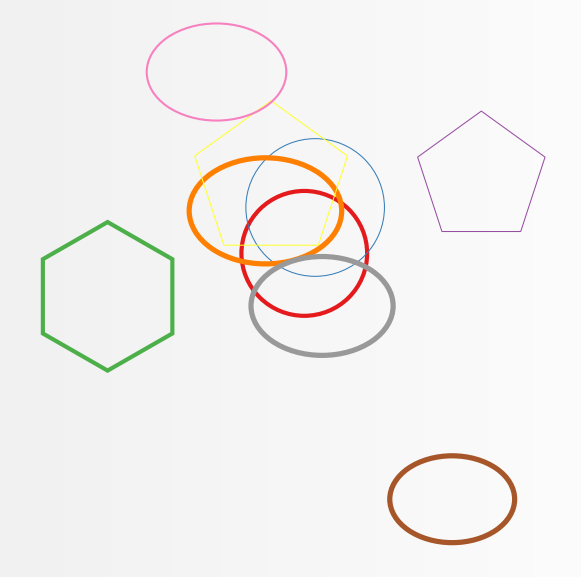[{"shape": "circle", "thickness": 2, "radius": 0.54, "center": [0.524, 0.56]}, {"shape": "circle", "thickness": 0.5, "radius": 0.6, "center": [0.542, 0.64]}, {"shape": "hexagon", "thickness": 2, "radius": 0.64, "center": [0.185, 0.486]}, {"shape": "pentagon", "thickness": 0.5, "radius": 0.58, "center": [0.828, 0.691]}, {"shape": "oval", "thickness": 2.5, "radius": 0.66, "center": [0.457, 0.634]}, {"shape": "pentagon", "thickness": 0.5, "radius": 0.69, "center": [0.466, 0.686]}, {"shape": "oval", "thickness": 2.5, "radius": 0.54, "center": [0.778, 0.135]}, {"shape": "oval", "thickness": 1, "radius": 0.6, "center": [0.372, 0.874]}, {"shape": "oval", "thickness": 2.5, "radius": 0.61, "center": [0.554, 0.469]}]